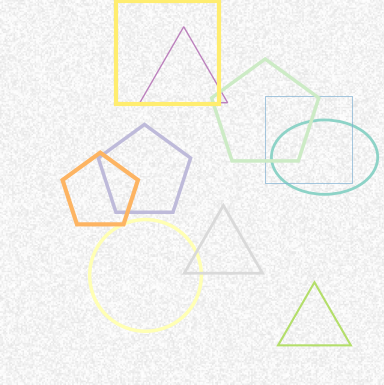[{"shape": "oval", "thickness": 2, "radius": 0.69, "center": [0.843, 0.592]}, {"shape": "circle", "thickness": 2.5, "radius": 0.73, "center": [0.378, 0.285]}, {"shape": "pentagon", "thickness": 2.5, "radius": 0.63, "center": [0.375, 0.551]}, {"shape": "square", "thickness": 0.5, "radius": 0.56, "center": [0.801, 0.637]}, {"shape": "pentagon", "thickness": 3, "radius": 0.51, "center": [0.26, 0.501]}, {"shape": "triangle", "thickness": 1.5, "radius": 0.55, "center": [0.817, 0.158]}, {"shape": "triangle", "thickness": 2, "radius": 0.59, "center": [0.58, 0.349]}, {"shape": "triangle", "thickness": 1, "radius": 0.66, "center": [0.477, 0.799]}, {"shape": "pentagon", "thickness": 2.5, "radius": 0.73, "center": [0.689, 0.7]}, {"shape": "square", "thickness": 3, "radius": 0.67, "center": [0.435, 0.863]}]